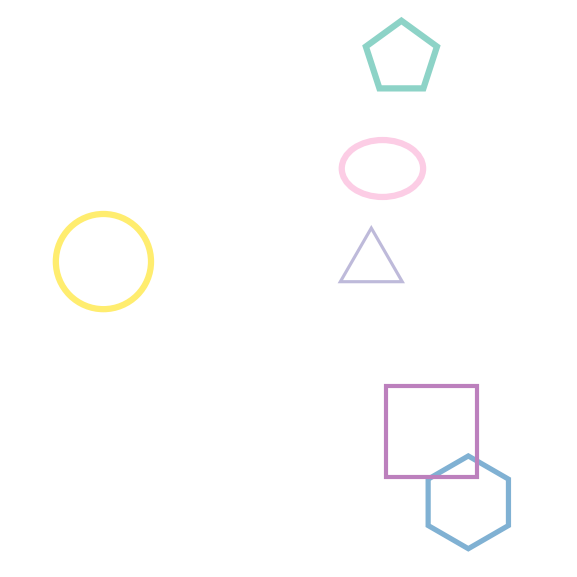[{"shape": "pentagon", "thickness": 3, "radius": 0.32, "center": [0.695, 0.898]}, {"shape": "triangle", "thickness": 1.5, "radius": 0.31, "center": [0.643, 0.542]}, {"shape": "hexagon", "thickness": 2.5, "radius": 0.4, "center": [0.811, 0.129]}, {"shape": "oval", "thickness": 3, "radius": 0.35, "center": [0.662, 0.707]}, {"shape": "square", "thickness": 2, "radius": 0.39, "center": [0.748, 0.252]}, {"shape": "circle", "thickness": 3, "radius": 0.41, "center": [0.179, 0.546]}]